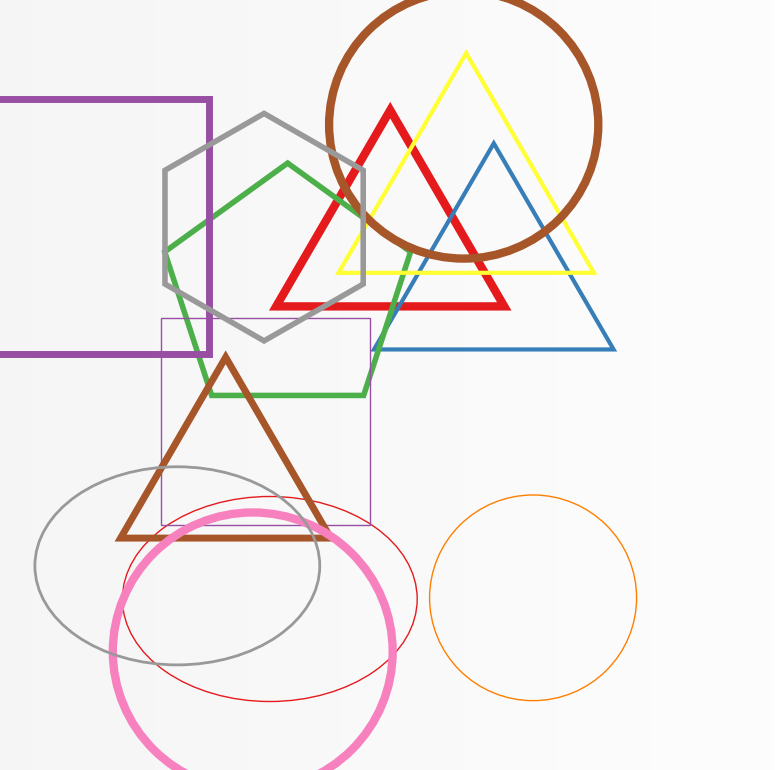[{"shape": "oval", "thickness": 0.5, "radius": 0.95, "center": [0.348, 0.222]}, {"shape": "triangle", "thickness": 3, "radius": 0.85, "center": [0.504, 0.687]}, {"shape": "triangle", "thickness": 1.5, "radius": 0.89, "center": [0.637, 0.635]}, {"shape": "pentagon", "thickness": 2, "radius": 0.83, "center": [0.371, 0.621]}, {"shape": "square", "thickness": 2.5, "radius": 0.83, "center": [0.105, 0.705]}, {"shape": "square", "thickness": 0.5, "radius": 0.67, "center": [0.343, 0.453]}, {"shape": "circle", "thickness": 0.5, "radius": 0.67, "center": [0.688, 0.224]}, {"shape": "triangle", "thickness": 1.5, "radius": 0.95, "center": [0.602, 0.741]}, {"shape": "circle", "thickness": 3, "radius": 0.87, "center": [0.598, 0.838]}, {"shape": "triangle", "thickness": 2.5, "radius": 0.78, "center": [0.291, 0.379]}, {"shape": "circle", "thickness": 3, "radius": 0.9, "center": [0.326, 0.154]}, {"shape": "oval", "thickness": 1, "radius": 0.92, "center": [0.229, 0.265]}, {"shape": "hexagon", "thickness": 2, "radius": 0.74, "center": [0.341, 0.705]}]